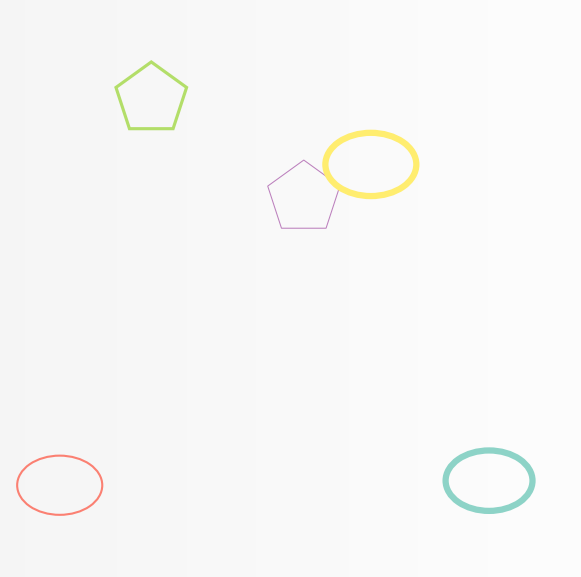[{"shape": "oval", "thickness": 3, "radius": 0.37, "center": [0.841, 0.167]}, {"shape": "oval", "thickness": 1, "radius": 0.37, "center": [0.103, 0.159]}, {"shape": "pentagon", "thickness": 1.5, "radius": 0.32, "center": [0.26, 0.828]}, {"shape": "pentagon", "thickness": 0.5, "radius": 0.33, "center": [0.523, 0.657]}, {"shape": "oval", "thickness": 3, "radius": 0.39, "center": [0.638, 0.714]}]